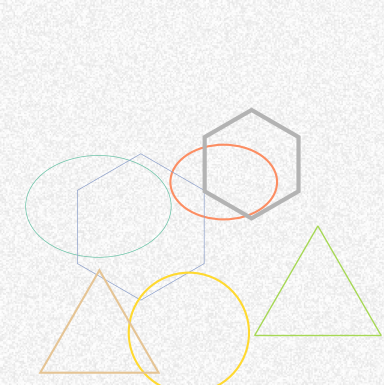[{"shape": "oval", "thickness": 0.5, "radius": 0.94, "center": [0.256, 0.464]}, {"shape": "oval", "thickness": 1.5, "radius": 0.69, "center": [0.581, 0.527]}, {"shape": "hexagon", "thickness": 0.5, "radius": 0.95, "center": [0.366, 0.41]}, {"shape": "triangle", "thickness": 1, "radius": 0.95, "center": [0.826, 0.223]}, {"shape": "circle", "thickness": 1.5, "radius": 0.78, "center": [0.491, 0.136]}, {"shape": "triangle", "thickness": 1.5, "radius": 0.89, "center": [0.258, 0.121]}, {"shape": "hexagon", "thickness": 3, "radius": 0.7, "center": [0.653, 0.574]}]